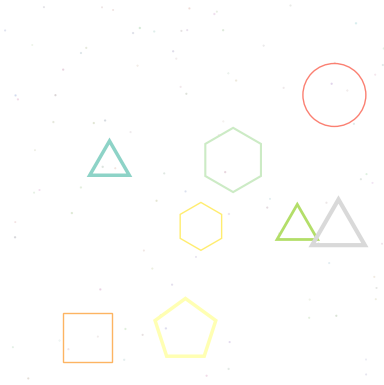[{"shape": "triangle", "thickness": 2.5, "radius": 0.3, "center": [0.284, 0.574]}, {"shape": "pentagon", "thickness": 2.5, "radius": 0.41, "center": [0.482, 0.142]}, {"shape": "circle", "thickness": 1, "radius": 0.41, "center": [0.869, 0.753]}, {"shape": "square", "thickness": 1, "radius": 0.32, "center": [0.227, 0.124]}, {"shape": "triangle", "thickness": 2, "radius": 0.3, "center": [0.772, 0.408]}, {"shape": "triangle", "thickness": 3, "radius": 0.4, "center": [0.879, 0.403]}, {"shape": "hexagon", "thickness": 1.5, "radius": 0.42, "center": [0.606, 0.585]}, {"shape": "hexagon", "thickness": 1, "radius": 0.31, "center": [0.522, 0.412]}]